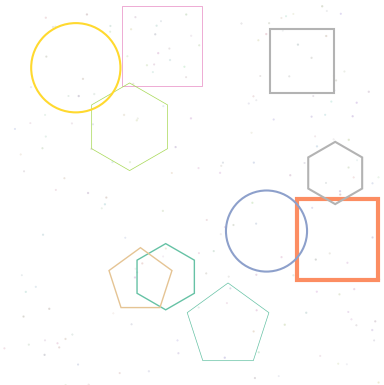[{"shape": "pentagon", "thickness": 0.5, "radius": 0.56, "center": [0.592, 0.153]}, {"shape": "hexagon", "thickness": 1, "radius": 0.43, "center": [0.43, 0.281]}, {"shape": "square", "thickness": 3, "radius": 0.52, "center": [0.876, 0.378]}, {"shape": "circle", "thickness": 1.5, "radius": 0.53, "center": [0.692, 0.4]}, {"shape": "square", "thickness": 0.5, "radius": 0.52, "center": [0.422, 0.88]}, {"shape": "hexagon", "thickness": 0.5, "radius": 0.57, "center": [0.337, 0.671]}, {"shape": "circle", "thickness": 1.5, "radius": 0.58, "center": [0.197, 0.824]}, {"shape": "pentagon", "thickness": 1, "radius": 0.43, "center": [0.365, 0.271]}, {"shape": "square", "thickness": 1.5, "radius": 0.41, "center": [0.785, 0.841]}, {"shape": "hexagon", "thickness": 1.5, "radius": 0.4, "center": [0.871, 0.551]}]